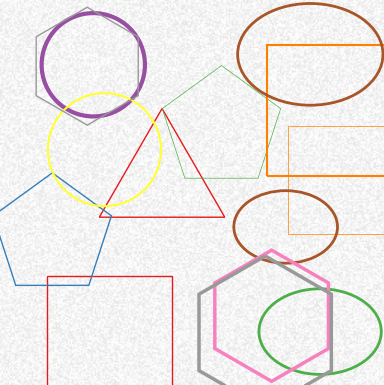[{"shape": "square", "thickness": 1, "radius": 0.81, "center": [0.284, 0.122]}, {"shape": "triangle", "thickness": 1, "radius": 0.94, "center": [0.421, 0.53]}, {"shape": "pentagon", "thickness": 1, "radius": 0.81, "center": [0.136, 0.389]}, {"shape": "oval", "thickness": 2, "radius": 0.79, "center": [0.831, 0.139]}, {"shape": "pentagon", "thickness": 0.5, "radius": 0.81, "center": [0.575, 0.668]}, {"shape": "circle", "thickness": 3, "radius": 0.67, "center": [0.242, 0.832]}, {"shape": "square", "thickness": 1.5, "radius": 0.85, "center": [0.863, 0.713]}, {"shape": "square", "thickness": 0.5, "radius": 0.7, "center": [0.89, 0.532]}, {"shape": "circle", "thickness": 1.5, "radius": 0.73, "center": [0.271, 0.611]}, {"shape": "oval", "thickness": 2, "radius": 0.67, "center": [0.742, 0.411]}, {"shape": "oval", "thickness": 2, "radius": 0.94, "center": [0.806, 0.859]}, {"shape": "hexagon", "thickness": 2.5, "radius": 0.85, "center": [0.706, 0.18]}, {"shape": "hexagon", "thickness": 1, "radius": 0.77, "center": [0.226, 0.828]}, {"shape": "hexagon", "thickness": 2.5, "radius": 0.99, "center": [0.689, 0.137]}]